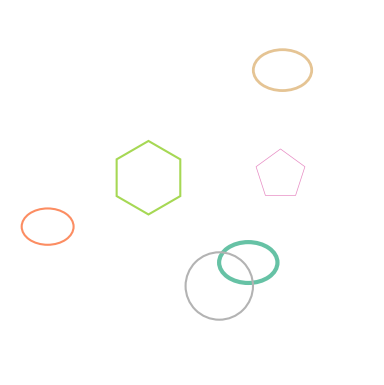[{"shape": "oval", "thickness": 3, "radius": 0.38, "center": [0.645, 0.318]}, {"shape": "oval", "thickness": 1.5, "radius": 0.34, "center": [0.124, 0.411]}, {"shape": "pentagon", "thickness": 0.5, "radius": 0.33, "center": [0.729, 0.546]}, {"shape": "hexagon", "thickness": 1.5, "radius": 0.48, "center": [0.386, 0.538]}, {"shape": "oval", "thickness": 2, "radius": 0.38, "center": [0.734, 0.818]}, {"shape": "circle", "thickness": 1.5, "radius": 0.44, "center": [0.57, 0.257]}]